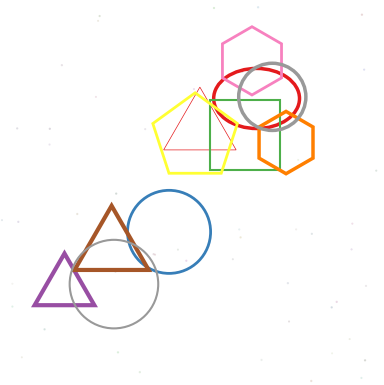[{"shape": "oval", "thickness": 2.5, "radius": 0.56, "center": [0.666, 0.744]}, {"shape": "triangle", "thickness": 0.5, "radius": 0.54, "center": [0.519, 0.665]}, {"shape": "circle", "thickness": 2, "radius": 0.54, "center": [0.439, 0.398]}, {"shape": "square", "thickness": 1.5, "radius": 0.45, "center": [0.637, 0.649]}, {"shape": "triangle", "thickness": 3, "radius": 0.45, "center": [0.168, 0.252]}, {"shape": "hexagon", "thickness": 2.5, "radius": 0.4, "center": [0.743, 0.63]}, {"shape": "pentagon", "thickness": 2, "radius": 0.58, "center": [0.507, 0.643]}, {"shape": "triangle", "thickness": 3, "radius": 0.56, "center": [0.29, 0.354]}, {"shape": "hexagon", "thickness": 2, "radius": 0.44, "center": [0.654, 0.842]}, {"shape": "circle", "thickness": 1.5, "radius": 0.58, "center": [0.296, 0.262]}, {"shape": "circle", "thickness": 2.5, "radius": 0.44, "center": [0.707, 0.748]}]